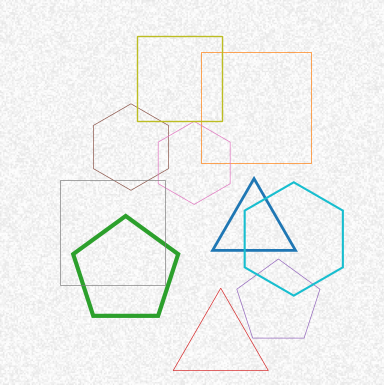[{"shape": "triangle", "thickness": 2, "radius": 0.62, "center": [0.66, 0.412]}, {"shape": "square", "thickness": 0.5, "radius": 0.72, "center": [0.665, 0.721]}, {"shape": "pentagon", "thickness": 3, "radius": 0.72, "center": [0.326, 0.296]}, {"shape": "triangle", "thickness": 0.5, "radius": 0.71, "center": [0.573, 0.109]}, {"shape": "pentagon", "thickness": 0.5, "radius": 0.57, "center": [0.723, 0.214]}, {"shape": "hexagon", "thickness": 0.5, "radius": 0.56, "center": [0.34, 0.618]}, {"shape": "hexagon", "thickness": 0.5, "radius": 0.54, "center": [0.504, 0.577]}, {"shape": "square", "thickness": 0.5, "radius": 0.68, "center": [0.291, 0.396]}, {"shape": "square", "thickness": 1, "radius": 0.55, "center": [0.466, 0.795]}, {"shape": "hexagon", "thickness": 1.5, "radius": 0.74, "center": [0.763, 0.379]}]